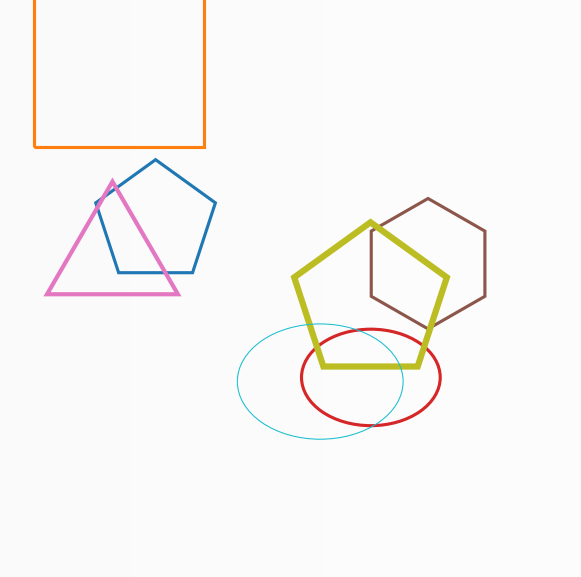[{"shape": "pentagon", "thickness": 1.5, "radius": 0.54, "center": [0.268, 0.614]}, {"shape": "square", "thickness": 1.5, "radius": 0.73, "center": [0.205, 0.89]}, {"shape": "oval", "thickness": 1.5, "radius": 0.6, "center": [0.638, 0.346]}, {"shape": "hexagon", "thickness": 1.5, "radius": 0.56, "center": [0.736, 0.543]}, {"shape": "triangle", "thickness": 2, "radius": 0.65, "center": [0.193, 0.555]}, {"shape": "pentagon", "thickness": 3, "radius": 0.69, "center": [0.637, 0.476]}, {"shape": "oval", "thickness": 0.5, "radius": 0.71, "center": [0.551, 0.338]}]